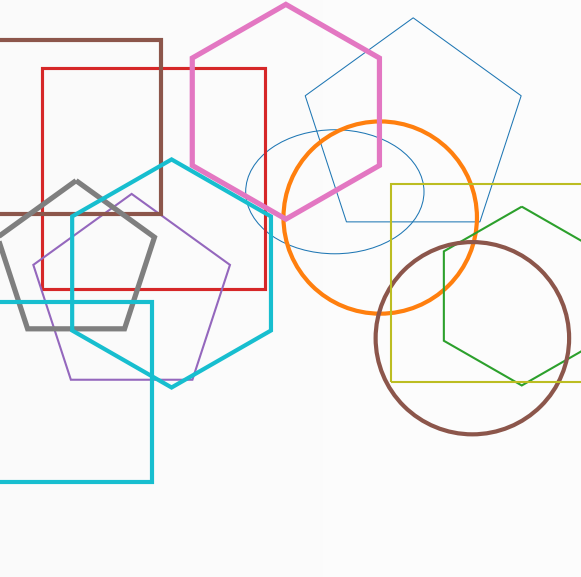[{"shape": "oval", "thickness": 0.5, "radius": 0.77, "center": [0.576, 0.667]}, {"shape": "pentagon", "thickness": 0.5, "radius": 0.98, "center": [0.711, 0.773]}, {"shape": "circle", "thickness": 2, "radius": 0.83, "center": [0.654, 0.622]}, {"shape": "hexagon", "thickness": 1, "radius": 0.77, "center": [0.898, 0.486]}, {"shape": "square", "thickness": 1.5, "radius": 0.96, "center": [0.264, 0.69]}, {"shape": "pentagon", "thickness": 1, "radius": 0.89, "center": [0.226, 0.485]}, {"shape": "square", "thickness": 2, "radius": 0.75, "center": [0.127, 0.779]}, {"shape": "circle", "thickness": 2, "radius": 0.83, "center": [0.813, 0.413]}, {"shape": "hexagon", "thickness": 2.5, "radius": 0.93, "center": [0.492, 0.806]}, {"shape": "pentagon", "thickness": 2.5, "radius": 0.71, "center": [0.131, 0.545]}, {"shape": "square", "thickness": 1, "radius": 0.86, "center": [0.845, 0.509]}, {"shape": "square", "thickness": 2, "radius": 0.78, "center": [0.106, 0.32]}, {"shape": "hexagon", "thickness": 2, "radius": 0.99, "center": [0.295, 0.526]}]